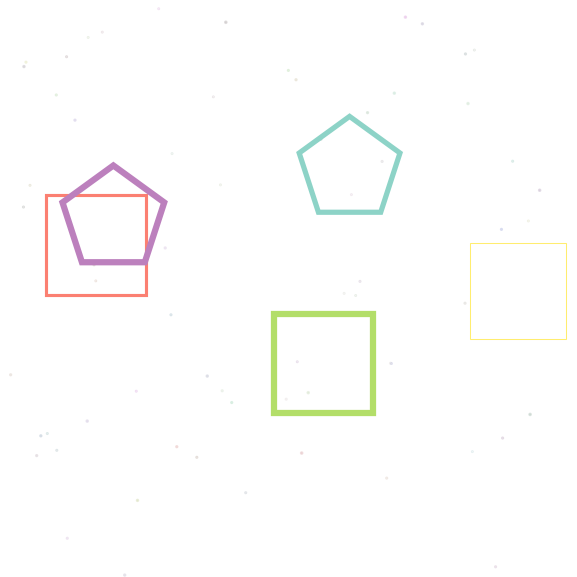[{"shape": "pentagon", "thickness": 2.5, "radius": 0.46, "center": [0.605, 0.706]}, {"shape": "square", "thickness": 1.5, "radius": 0.43, "center": [0.166, 0.574]}, {"shape": "square", "thickness": 3, "radius": 0.43, "center": [0.561, 0.37]}, {"shape": "pentagon", "thickness": 3, "radius": 0.46, "center": [0.196, 0.62]}, {"shape": "square", "thickness": 0.5, "radius": 0.42, "center": [0.897, 0.495]}]